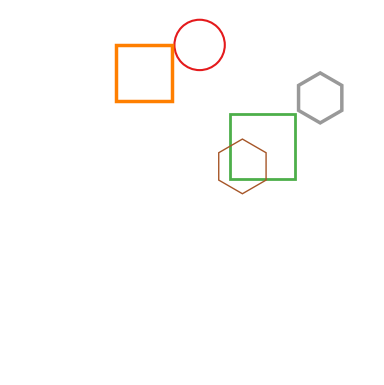[{"shape": "circle", "thickness": 1.5, "radius": 0.33, "center": [0.518, 0.883]}, {"shape": "square", "thickness": 2, "radius": 0.42, "center": [0.681, 0.62]}, {"shape": "square", "thickness": 2.5, "radius": 0.36, "center": [0.373, 0.81]}, {"shape": "hexagon", "thickness": 1, "radius": 0.35, "center": [0.63, 0.568]}, {"shape": "hexagon", "thickness": 2.5, "radius": 0.32, "center": [0.832, 0.746]}]